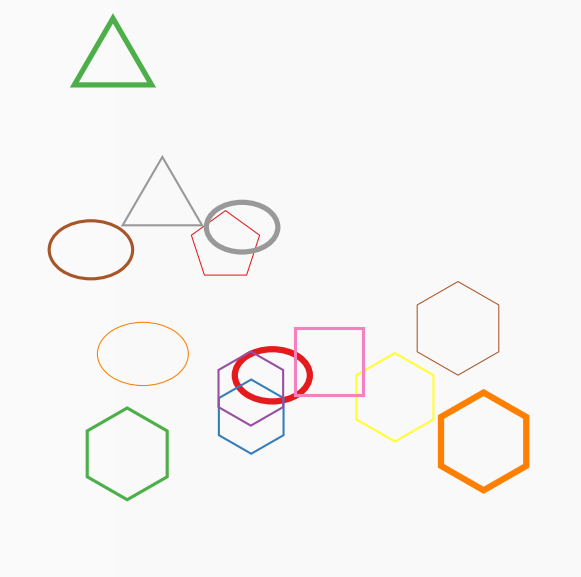[{"shape": "oval", "thickness": 3, "radius": 0.32, "center": [0.469, 0.349]}, {"shape": "pentagon", "thickness": 0.5, "radius": 0.31, "center": [0.388, 0.573]}, {"shape": "hexagon", "thickness": 1, "radius": 0.32, "center": [0.432, 0.278]}, {"shape": "hexagon", "thickness": 1.5, "radius": 0.4, "center": [0.219, 0.213]}, {"shape": "triangle", "thickness": 2.5, "radius": 0.38, "center": [0.194, 0.891]}, {"shape": "hexagon", "thickness": 1, "radius": 0.32, "center": [0.432, 0.326]}, {"shape": "oval", "thickness": 0.5, "radius": 0.39, "center": [0.246, 0.386]}, {"shape": "hexagon", "thickness": 3, "radius": 0.42, "center": [0.832, 0.235]}, {"shape": "hexagon", "thickness": 1, "radius": 0.38, "center": [0.679, 0.311]}, {"shape": "hexagon", "thickness": 0.5, "radius": 0.41, "center": [0.788, 0.431]}, {"shape": "oval", "thickness": 1.5, "radius": 0.36, "center": [0.156, 0.567]}, {"shape": "square", "thickness": 1.5, "radius": 0.29, "center": [0.565, 0.373]}, {"shape": "oval", "thickness": 2.5, "radius": 0.31, "center": [0.417, 0.606]}, {"shape": "triangle", "thickness": 1, "radius": 0.39, "center": [0.279, 0.648]}]